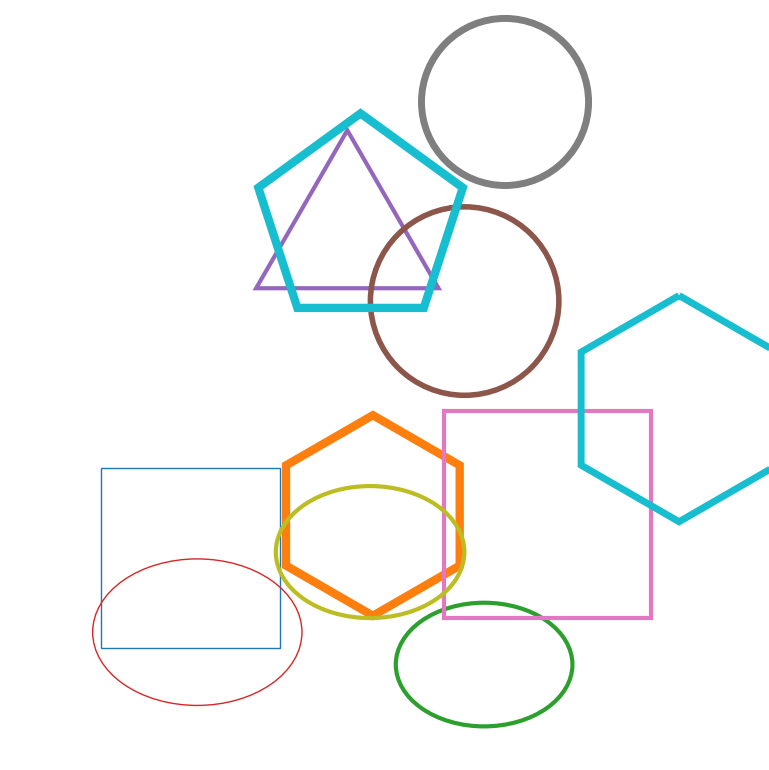[{"shape": "square", "thickness": 0.5, "radius": 0.58, "center": [0.247, 0.275]}, {"shape": "hexagon", "thickness": 3, "radius": 0.65, "center": [0.484, 0.331]}, {"shape": "oval", "thickness": 1.5, "radius": 0.57, "center": [0.629, 0.137]}, {"shape": "oval", "thickness": 0.5, "radius": 0.68, "center": [0.256, 0.179]}, {"shape": "triangle", "thickness": 1.5, "radius": 0.68, "center": [0.451, 0.694]}, {"shape": "circle", "thickness": 2, "radius": 0.61, "center": [0.603, 0.609]}, {"shape": "square", "thickness": 1.5, "radius": 0.67, "center": [0.712, 0.332]}, {"shape": "circle", "thickness": 2.5, "radius": 0.54, "center": [0.656, 0.868]}, {"shape": "oval", "thickness": 1.5, "radius": 0.61, "center": [0.481, 0.283]}, {"shape": "pentagon", "thickness": 3, "radius": 0.7, "center": [0.468, 0.713]}, {"shape": "hexagon", "thickness": 2.5, "radius": 0.73, "center": [0.882, 0.469]}]